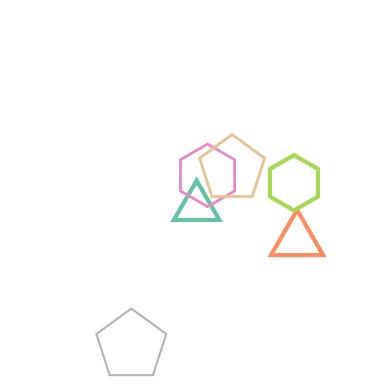[{"shape": "triangle", "thickness": 3, "radius": 0.34, "center": [0.511, 0.463]}, {"shape": "triangle", "thickness": 3, "radius": 0.39, "center": [0.772, 0.377]}, {"shape": "hexagon", "thickness": 2, "radius": 0.41, "center": [0.539, 0.545]}, {"shape": "hexagon", "thickness": 3, "radius": 0.36, "center": [0.764, 0.525]}, {"shape": "pentagon", "thickness": 2, "radius": 0.44, "center": [0.603, 0.562]}, {"shape": "pentagon", "thickness": 1.5, "radius": 0.48, "center": [0.341, 0.103]}]